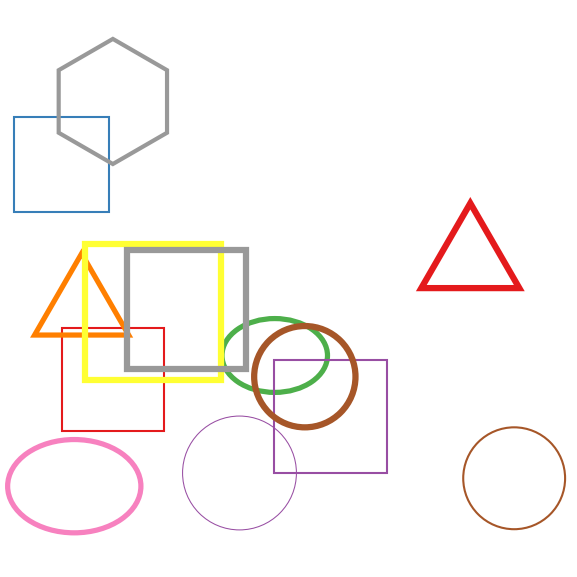[{"shape": "triangle", "thickness": 3, "radius": 0.49, "center": [0.814, 0.549]}, {"shape": "square", "thickness": 1, "radius": 0.44, "center": [0.196, 0.342]}, {"shape": "square", "thickness": 1, "radius": 0.41, "center": [0.106, 0.714]}, {"shape": "oval", "thickness": 2.5, "radius": 0.46, "center": [0.476, 0.384]}, {"shape": "circle", "thickness": 0.5, "radius": 0.49, "center": [0.415, 0.18]}, {"shape": "square", "thickness": 1, "radius": 0.49, "center": [0.573, 0.278]}, {"shape": "triangle", "thickness": 2.5, "radius": 0.47, "center": [0.141, 0.466]}, {"shape": "square", "thickness": 3, "radius": 0.59, "center": [0.264, 0.459]}, {"shape": "circle", "thickness": 1, "radius": 0.44, "center": [0.89, 0.171]}, {"shape": "circle", "thickness": 3, "radius": 0.44, "center": [0.528, 0.347]}, {"shape": "oval", "thickness": 2.5, "radius": 0.58, "center": [0.129, 0.157]}, {"shape": "square", "thickness": 3, "radius": 0.51, "center": [0.323, 0.463]}, {"shape": "hexagon", "thickness": 2, "radius": 0.54, "center": [0.195, 0.823]}]